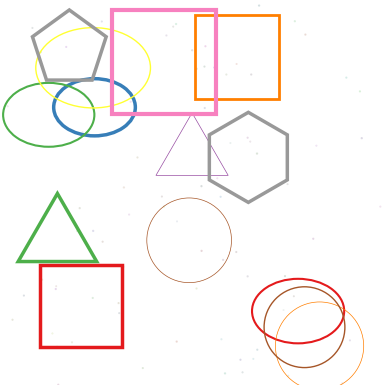[{"shape": "square", "thickness": 2.5, "radius": 0.53, "center": [0.21, 0.205]}, {"shape": "oval", "thickness": 1.5, "radius": 0.6, "center": [0.774, 0.192]}, {"shape": "oval", "thickness": 2.5, "radius": 0.53, "center": [0.245, 0.721]}, {"shape": "triangle", "thickness": 2.5, "radius": 0.59, "center": [0.149, 0.38]}, {"shape": "oval", "thickness": 1.5, "radius": 0.59, "center": [0.127, 0.702]}, {"shape": "triangle", "thickness": 0.5, "radius": 0.54, "center": [0.499, 0.599]}, {"shape": "circle", "thickness": 0.5, "radius": 0.57, "center": [0.83, 0.101]}, {"shape": "square", "thickness": 2, "radius": 0.55, "center": [0.615, 0.852]}, {"shape": "oval", "thickness": 1, "radius": 0.74, "center": [0.242, 0.824]}, {"shape": "circle", "thickness": 1, "radius": 0.52, "center": [0.791, 0.15]}, {"shape": "circle", "thickness": 0.5, "radius": 0.55, "center": [0.491, 0.376]}, {"shape": "square", "thickness": 3, "radius": 0.68, "center": [0.426, 0.839]}, {"shape": "hexagon", "thickness": 2.5, "radius": 0.58, "center": [0.645, 0.591]}, {"shape": "pentagon", "thickness": 2.5, "radius": 0.5, "center": [0.18, 0.873]}]